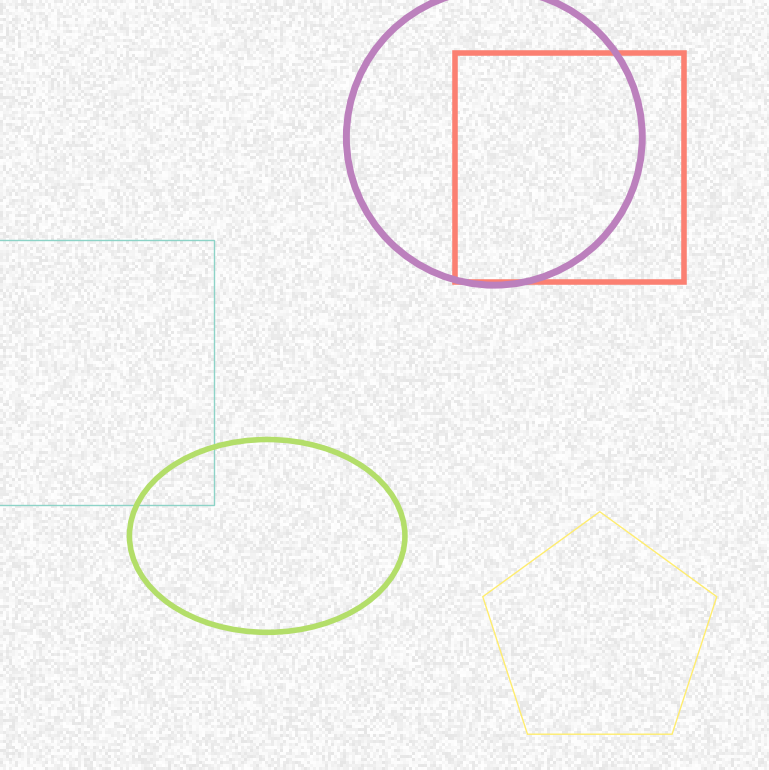[{"shape": "square", "thickness": 0.5, "radius": 0.86, "center": [0.106, 0.516]}, {"shape": "square", "thickness": 2, "radius": 0.74, "center": [0.739, 0.783]}, {"shape": "oval", "thickness": 2, "radius": 0.89, "center": [0.347, 0.304]}, {"shape": "circle", "thickness": 2.5, "radius": 0.96, "center": [0.642, 0.822]}, {"shape": "pentagon", "thickness": 0.5, "radius": 0.8, "center": [0.779, 0.176]}]